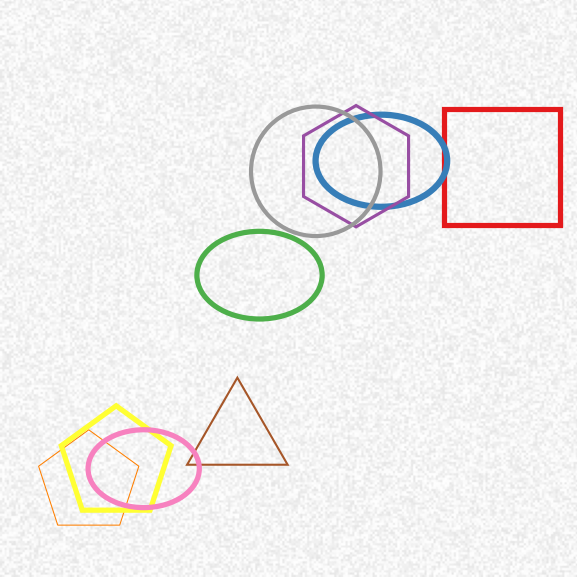[{"shape": "square", "thickness": 2.5, "radius": 0.5, "center": [0.869, 0.71]}, {"shape": "oval", "thickness": 3, "radius": 0.57, "center": [0.66, 0.721]}, {"shape": "oval", "thickness": 2.5, "radius": 0.54, "center": [0.449, 0.523]}, {"shape": "hexagon", "thickness": 1.5, "radius": 0.53, "center": [0.617, 0.711]}, {"shape": "pentagon", "thickness": 0.5, "radius": 0.46, "center": [0.154, 0.164]}, {"shape": "pentagon", "thickness": 2.5, "radius": 0.5, "center": [0.201, 0.197]}, {"shape": "triangle", "thickness": 1, "radius": 0.5, "center": [0.411, 0.245]}, {"shape": "oval", "thickness": 2.5, "radius": 0.48, "center": [0.249, 0.188]}, {"shape": "circle", "thickness": 2, "radius": 0.56, "center": [0.547, 0.702]}]